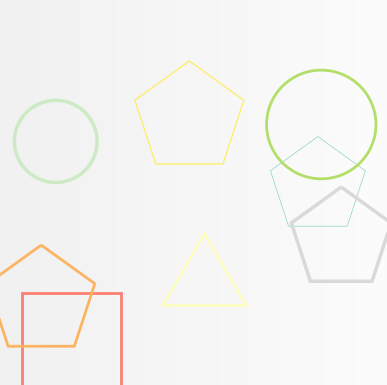[{"shape": "pentagon", "thickness": 0.5, "radius": 0.64, "center": [0.82, 0.517]}, {"shape": "triangle", "thickness": 1.5, "radius": 0.62, "center": [0.528, 0.269]}, {"shape": "square", "thickness": 2, "radius": 0.64, "center": [0.184, 0.112]}, {"shape": "pentagon", "thickness": 2, "radius": 0.73, "center": [0.106, 0.218]}, {"shape": "circle", "thickness": 2, "radius": 0.71, "center": [0.829, 0.677]}, {"shape": "pentagon", "thickness": 2.5, "radius": 0.68, "center": [0.881, 0.379]}, {"shape": "circle", "thickness": 2.5, "radius": 0.53, "center": [0.144, 0.633]}, {"shape": "pentagon", "thickness": 1, "radius": 0.74, "center": [0.489, 0.694]}]